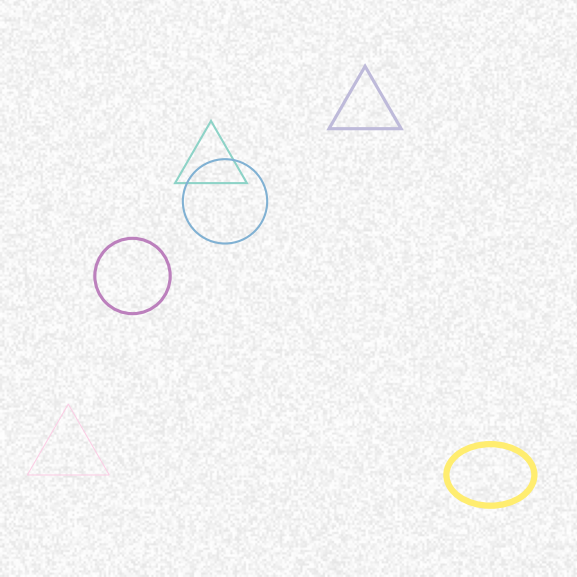[{"shape": "triangle", "thickness": 1, "radius": 0.36, "center": [0.365, 0.718]}, {"shape": "triangle", "thickness": 1.5, "radius": 0.36, "center": [0.632, 0.812]}, {"shape": "circle", "thickness": 1, "radius": 0.37, "center": [0.39, 0.65]}, {"shape": "triangle", "thickness": 0.5, "radius": 0.41, "center": [0.118, 0.218]}, {"shape": "circle", "thickness": 1.5, "radius": 0.33, "center": [0.229, 0.521]}, {"shape": "oval", "thickness": 3, "radius": 0.38, "center": [0.849, 0.177]}]